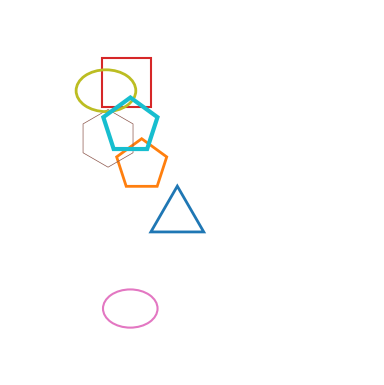[{"shape": "triangle", "thickness": 2, "radius": 0.4, "center": [0.461, 0.437]}, {"shape": "pentagon", "thickness": 2, "radius": 0.34, "center": [0.368, 0.571]}, {"shape": "square", "thickness": 1.5, "radius": 0.32, "center": [0.329, 0.785]}, {"shape": "hexagon", "thickness": 0.5, "radius": 0.37, "center": [0.281, 0.641]}, {"shape": "oval", "thickness": 1.5, "radius": 0.35, "center": [0.338, 0.199]}, {"shape": "oval", "thickness": 2, "radius": 0.39, "center": [0.275, 0.764]}, {"shape": "pentagon", "thickness": 3, "radius": 0.37, "center": [0.339, 0.673]}]